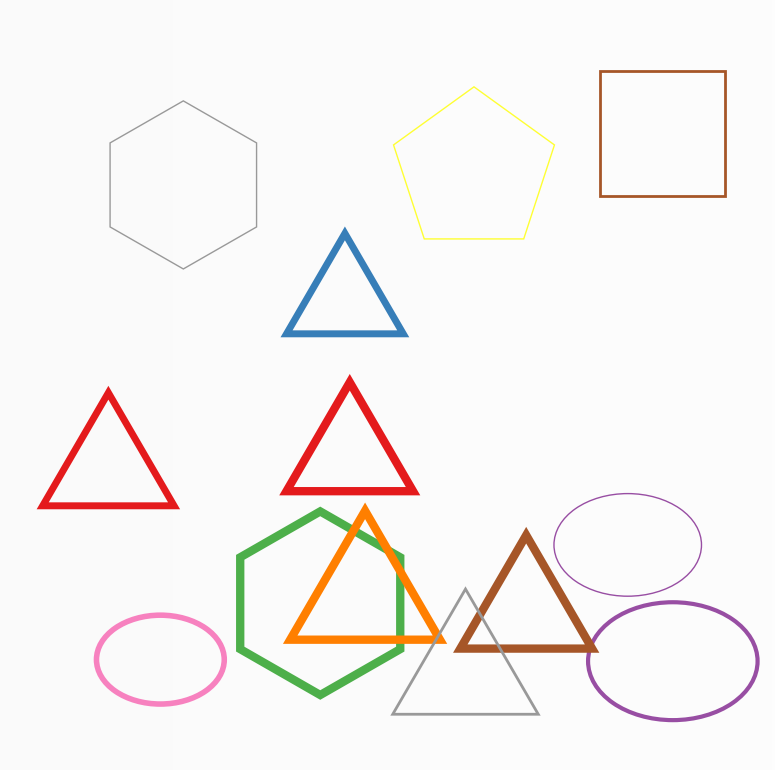[{"shape": "triangle", "thickness": 3, "radius": 0.47, "center": [0.451, 0.409]}, {"shape": "triangle", "thickness": 2.5, "radius": 0.49, "center": [0.14, 0.392]}, {"shape": "triangle", "thickness": 2.5, "radius": 0.43, "center": [0.445, 0.61]}, {"shape": "hexagon", "thickness": 3, "radius": 0.6, "center": [0.413, 0.217]}, {"shape": "oval", "thickness": 1.5, "radius": 0.55, "center": [0.868, 0.141]}, {"shape": "oval", "thickness": 0.5, "radius": 0.48, "center": [0.81, 0.292]}, {"shape": "triangle", "thickness": 3, "radius": 0.56, "center": [0.471, 0.225]}, {"shape": "pentagon", "thickness": 0.5, "radius": 0.55, "center": [0.612, 0.778]}, {"shape": "triangle", "thickness": 3, "radius": 0.49, "center": [0.679, 0.207]}, {"shape": "square", "thickness": 1, "radius": 0.4, "center": [0.854, 0.827]}, {"shape": "oval", "thickness": 2, "radius": 0.41, "center": [0.207, 0.143]}, {"shape": "hexagon", "thickness": 0.5, "radius": 0.55, "center": [0.237, 0.76]}, {"shape": "triangle", "thickness": 1, "radius": 0.54, "center": [0.601, 0.127]}]